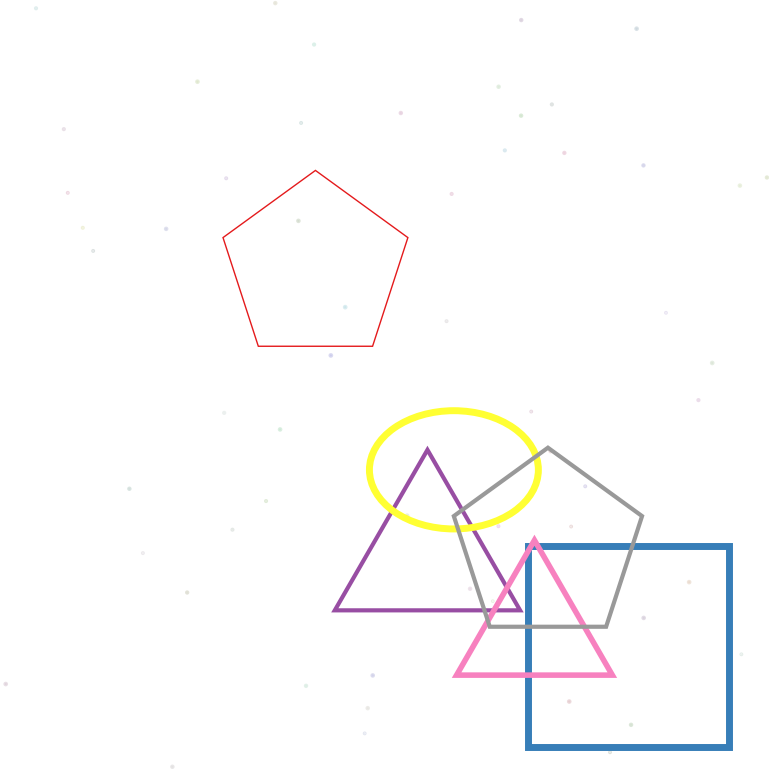[{"shape": "pentagon", "thickness": 0.5, "radius": 0.63, "center": [0.41, 0.652]}, {"shape": "square", "thickness": 2.5, "radius": 0.65, "center": [0.817, 0.16]}, {"shape": "triangle", "thickness": 1.5, "radius": 0.69, "center": [0.555, 0.277]}, {"shape": "oval", "thickness": 2.5, "radius": 0.55, "center": [0.589, 0.39]}, {"shape": "triangle", "thickness": 2, "radius": 0.58, "center": [0.694, 0.182]}, {"shape": "pentagon", "thickness": 1.5, "radius": 0.64, "center": [0.712, 0.29]}]